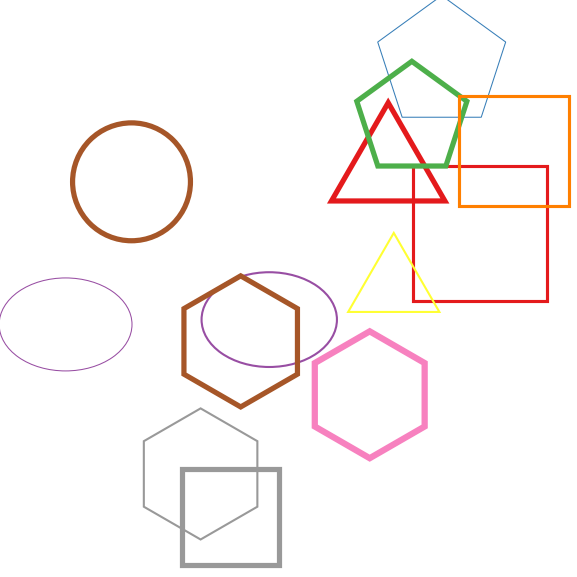[{"shape": "triangle", "thickness": 2.5, "radius": 0.57, "center": [0.672, 0.708]}, {"shape": "square", "thickness": 1.5, "radius": 0.58, "center": [0.831, 0.595]}, {"shape": "pentagon", "thickness": 0.5, "radius": 0.58, "center": [0.765, 0.89]}, {"shape": "pentagon", "thickness": 2.5, "radius": 0.5, "center": [0.713, 0.793]}, {"shape": "oval", "thickness": 1, "radius": 0.59, "center": [0.466, 0.446]}, {"shape": "oval", "thickness": 0.5, "radius": 0.58, "center": [0.114, 0.437]}, {"shape": "square", "thickness": 1.5, "radius": 0.48, "center": [0.891, 0.737]}, {"shape": "triangle", "thickness": 1, "radius": 0.46, "center": [0.682, 0.505]}, {"shape": "circle", "thickness": 2.5, "radius": 0.51, "center": [0.228, 0.684]}, {"shape": "hexagon", "thickness": 2.5, "radius": 0.57, "center": [0.417, 0.408]}, {"shape": "hexagon", "thickness": 3, "radius": 0.55, "center": [0.64, 0.316]}, {"shape": "hexagon", "thickness": 1, "radius": 0.57, "center": [0.347, 0.178]}, {"shape": "square", "thickness": 2.5, "radius": 0.42, "center": [0.399, 0.104]}]